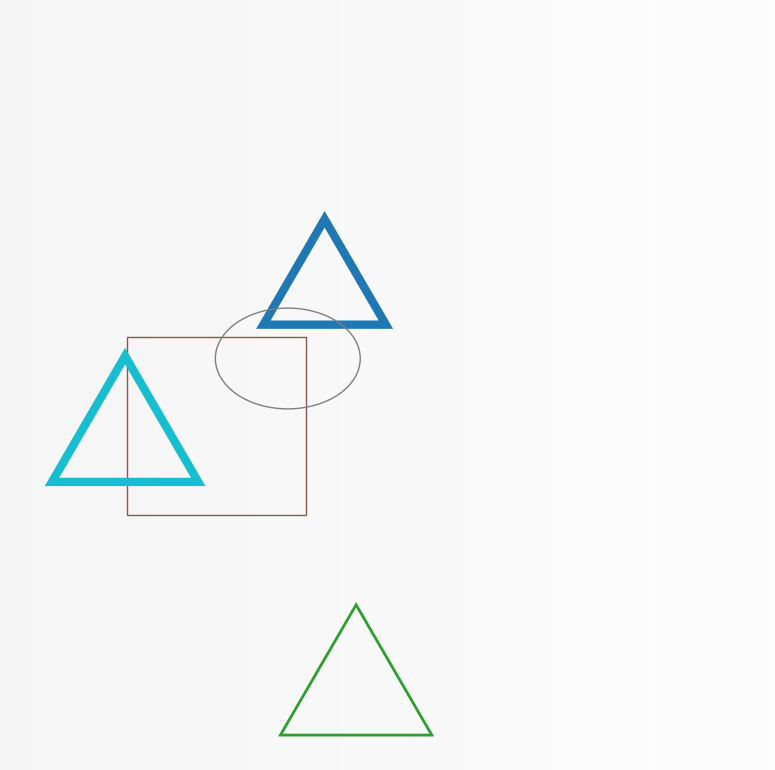[{"shape": "triangle", "thickness": 3, "radius": 0.46, "center": [0.419, 0.624]}, {"shape": "triangle", "thickness": 1, "radius": 0.56, "center": [0.459, 0.102]}, {"shape": "square", "thickness": 0.5, "radius": 0.58, "center": [0.28, 0.447]}, {"shape": "oval", "thickness": 0.5, "radius": 0.47, "center": [0.371, 0.534]}, {"shape": "triangle", "thickness": 3, "radius": 0.54, "center": [0.161, 0.429]}]